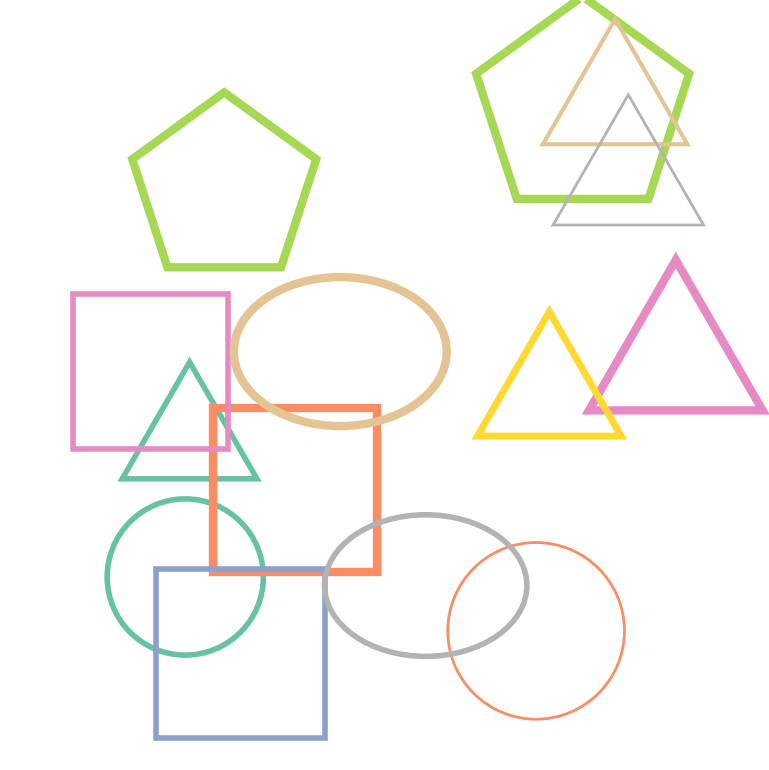[{"shape": "triangle", "thickness": 2, "radius": 0.5, "center": [0.246, 0.429]}, {"shape": "circle", "thickness": 2, "radius": 0.51, "center": [0.241, 0.251]}, {"shape": "square", "thickness": 3, "radius": 0.53, "center": [0.384, 0.364]}, {"shape": "circle", "thickness": 1, "radius": 0.57, "center": [0.696, 0.181]}, {"shape": "square", "thickness": 2, "radius": 0.55, "center": [0.312, 0.151]}, {"shape": "square", "thickness": 2, "radius": 0.51, "center": [0.196, 0.518]}, {"shape": "triangle", "thickness": 3, "radius": 0.65, "center": [0.878, 0.532]}, {"shape": "pentagon", "thickness": 3, "radius": 0.63, "center": [0.291, 0.754]}, {"shape": "pentagon", "thickness": 3, "radius": 0.73, "center": [0.757, 0.859]}, {"shape": "triangle", "thickness": 2.5, "radius": 0.54, "center": [0.713, 0.487]}, {"shape": "oval", "thickness": 3, "radius": 0.69, "center": [0.442, 0.543]}, {"shape": "triangle", "thickness": 1.5, "radius": 0.54, "center": [0.799, 0.867]}, {"shape": "oval", "thickness": 2, "radius": 0.66, "center": [0.553, 0.24]}, {"shape": "triangle", "thickness": 1, "radius": 0.56, "center": [0.816, 0.764]}]